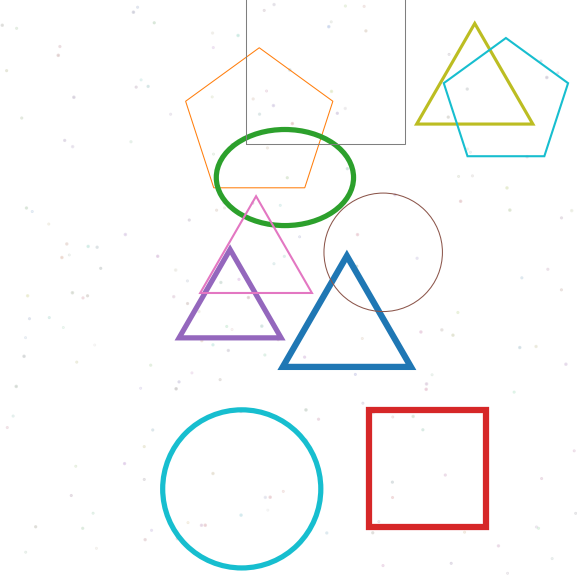[{"shape": "triangle", "thickness": 3, "radius": 0.64, "center": [0.601, 0.428]}, {"shape": "pentagon", "thickness": 0.5, "radius": 0.67, "center": [0.449, 0.782]}, {"shape": "oval", "thickness": 2.5, "radius": 0.59, "center": [0.493, 0.692]}, {"shape": "square", "thickness": 3, "radius": 0.51, "center": [0.74, 0.188]}, {"shape": "triangle", "thickness": 2.5, "radius": 0.51, "center": [0.398, 0.465]}, {"shape": "circle", "thickness": 0.5, "radius": 0.51, "center": [0.664, 0.562]}, {"shape": "triangle", "thickness": 1, "radius": 0.56, "center": [0.443, 0.548]}, {"shape": "square", "thickness": 0.5, "radius": 0.69, "center": [0.563, 0.888]}, {"shape": "triangle", "thickness": 1.5, "radius": 0.58, "center": [0.822, 0.842]}, {"shape": "pentagon", "thickness": 1, "radius": 0.57, "center": [0.876, 0.82]}, {"shape": "circle", "thickness": 2.5, "radius": 0.68, "center": [0.419, 0.153]}]